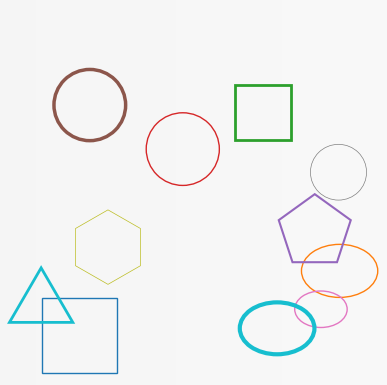[{"shape": "square", "thickness": 1, "radius": 0.49, "center": [0.205, 0.128]}, {"shape": "oval", "thickness": 1, "radius": 0.49, "center": [0.876, 0.296]}, {"shape": "square", "thickness": 2, "radius": 0.36, "center": [0.679, 0.707]}, {"shape": "circle", "thickness": 1, "radius": 0.47, "center": [0.472, 0.613]}, {"shape": "pentagon", "thickness": 1.5, "radius": 0.49, "center": [0.812, 0.398]}, {"shape": "circle", "thickness": 2.5, "radius": 0.46, "center": [0.232, 0.727]}, {"shape": "oval", "thickness": 1, "radius": 0.34, "center": [0.828, 0.197]}, {"shape": "circle", "thickness": 0.5, "radius": 0.36, "center": [0.874, 0.553]}, {"shape": "hexagon", "thickness": 0.5, "radius": 0.48, "center": [0.279, 0.358]}, {"shape": "oval", "thickness": 3, "radius": 0.48, "center": [0.715, 0.147]}, {"shape": "triangle", "thickness": 2, "radius": 0.47, "center": [0.106, 0.21]}]